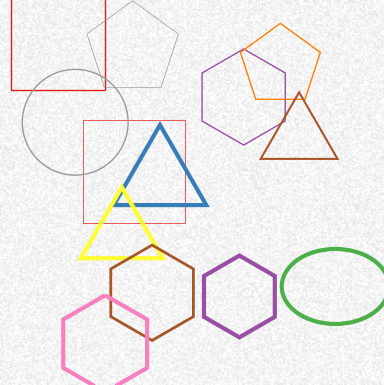[{"shape": "square", "thickness": 0.5, "radius": 0.67, "center": [0.348, 0.555]}, {"shape": "square", "thickness": 1, "radius": 0.61, "center": [0.151, 0.888]}, {"shape": "triangle", "thickness": 3, "radius": 0.69, "center": [0.416, 0.537]}, {"shape": "oval", "thickness": 3, "radius": 0.7, "center": [0.871, 0.256]}, {"shape": "hexagon", "thickness": 1, "radius": 0.62, "center": [0.633, 0.748]}, {"shape": "hexagon", "thickness": 3, "radius": 0.53, "center": [0.622, 0.23]}, {"shape": "pentagon", "thickness": 1, "radius": 0.55, "center": [0.728, 0.83]}, {"shape": "triangle", "thickness": 3, "radius": 0.61, "center": [0.316, 0.391]}, {"shape": "triangle", "thickness": 1.5, "radius": 0.58, "center": [0.777, 0.645]}, {"shape": "hexagon", "thickness": 2, "radius": 0.62, "center": [0.395, 0.24]}, {"shape": "hexagon", "thickness": 3, "radius": 0.63, "center": [0.273, 0.107]}, {"shape": "pentagon", "thickness": 0.5, "radius": 0.62, "center": [0.345, 0.873]}, {"shape": "circle", "thickness": 1, "radius": 0.69, "center": [0.195, 0.682]}]